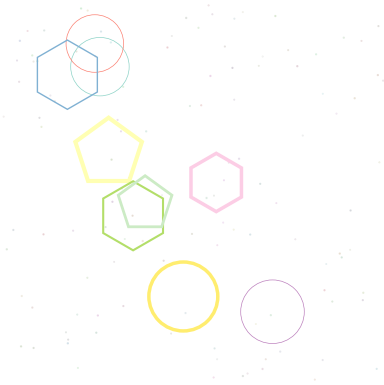[{"shape": "circle", "thickness": 0.5, "radius": 0.38, "center": [0.26, 0.827]}, {"shape": "pentagon", "thickness": 3, "radius": 0.45, "center": [0.282, 0.603]}, {"shape": "circle", "thickness": 0.5, "radius": 0.37, "center": [0.246, 0.887]}, {"shape": "hexagon", "thickness": 1, "radius": 0.45, "center": [0.175, 0.806]}, {"shape": "hexagon", "thickness": 1.5, "radius": 0.45, "center": [0.346, 0.44]}, {"shape": "hexagon", "thickness": 2.5, "radius": 0.38, "center": [0.562, 0.526]}, {"shape": "circle", "thickness": 0.5, "radius": 0.41, "center": [0.708, 0.19]}, {"shape": "pentagon", "thickness": 2, "radius": 0.37, "center": [0.377, 0.47]}, {"shape": "circle", "thickness": 2.5, "radius": 0.45, "center": [0.476, 0.23]}]